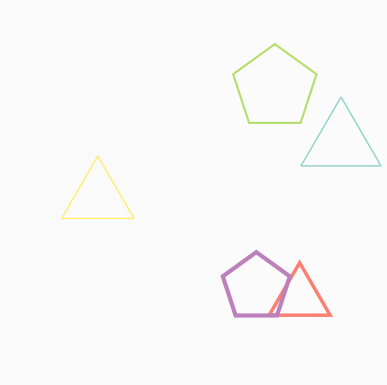[{"shape": "triangle", "thickness": 1, "radius": 0.6, "center": [0.88, 0.629]}, {"shape": "triangle", "thickness": 2.5, "radius": 0.45, "center": [0.773, 0.227]}, {"shape": "pentagon", "thickness": 1.5, "radius": 0.57, "center": [0.709, 0.772]}, {"shape": "pentagon", "thickness": 3, "radius": 0.45, "center": [0.661, 0.254]}, {"shape": "triangle", "thickness": 1, "radius": 0.54, "center": [0.253, 0.487]}]